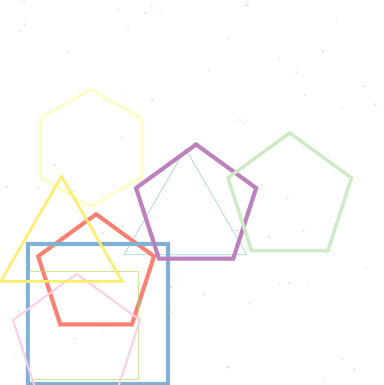[{"shape": "triangle", "thickness": 0.5, "radius": 0.92, "center": [0.482, 0.43]}, {"shape": "hexagon", "thickness": 1.5, "radius": 0.76, "center": [0.236, 0.616]}, {"shape": "pentagon", "thickness": 3, "radius": 0.79, "center": [0.25, 0.285]}, {"shape": "square", "thickness": 3, "radius": 0.91, "center": [0.253, 0.185]}, {"shape": "square", "thickness": 0.5, "radius": 0.7, "center": [0.217, 0.156]}, {"shape": "pentagon", "thickness": 1.5, "radius": 0.87, "center": [0.199, 0.115]}, {"shape": "pentagon", "thickness": 3, "radius": 0.82, "center": [0.509, 0.461]}, {"shape": "pentagon", "thickness": 2.5, "radius": 0.84, "center": [0.752, 0.486]}, {"shape": "triangle", "thickness": 2, "radius": 0.91, "center": [0.16, 0.36]}]